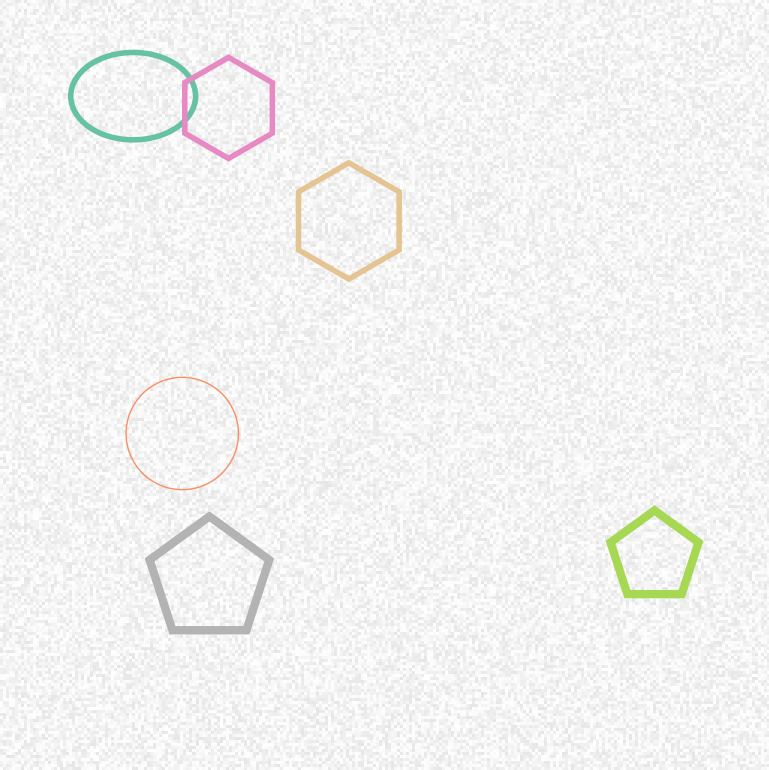[{"shape": "oval", "thickness": 2, "radius": 0.41, "center": [0.173, 0.875]}, {"shape": "circle", "thickness": 0.5, "radius": 0.36, "center": [0.237, 0.437]}, {"shape": "hexagon", "thickness": 2, "radius": 0.33, "center": [0.297, 0.86]}, {"shape": "pentagon", "thickness": 3, "radius": 0.3, "center": [0.85, 0.277]}, {"shape": "hexagon", "thickness": 2, "radius": 0.38, "center": [0.453, 0.713]}, {"shape": "pentagon", "thickness": 3, "radius": 0.41, "center": [0.272, 0.248]}]